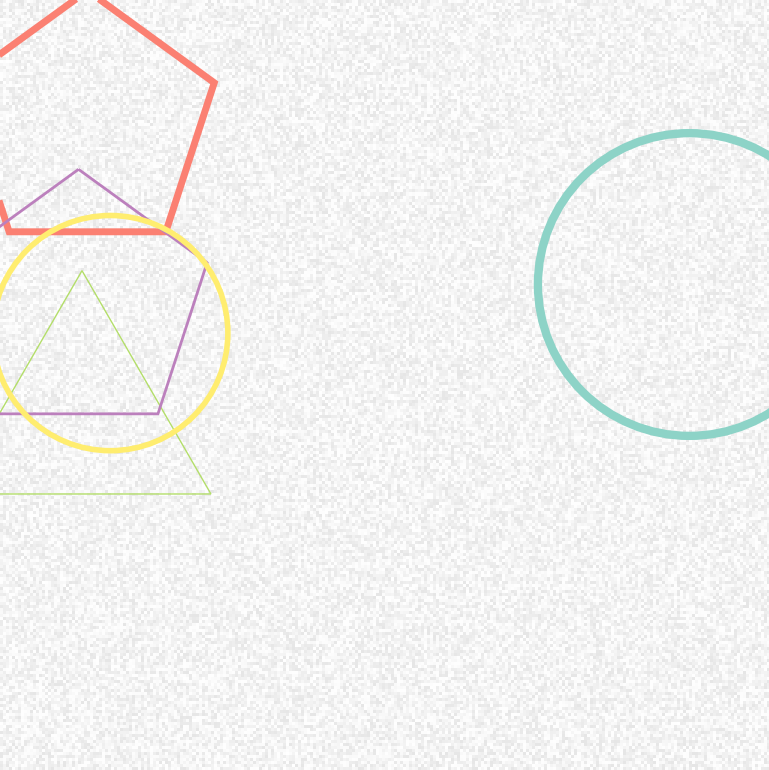[{"shape": "circle", "thickness": 3, "radius": 0.98, "center": [0.895, 0.631]}, {"shape": "pentagon", "thickness": 2.5, "radius": 0.87, "center": [0.114, 0.839]}, {"shape": "triangle", "thickness": 0.5, "radius": 0.97, "center": [0.106, 0.455]}, {"shape": "pentagon", "thickness": 1, "radius": 0.88, "center": [0.102, 0.605]}, {"shape": "circle", "thickness": 2, "radius": 0.76, "center": [0.143, 0.567]}]